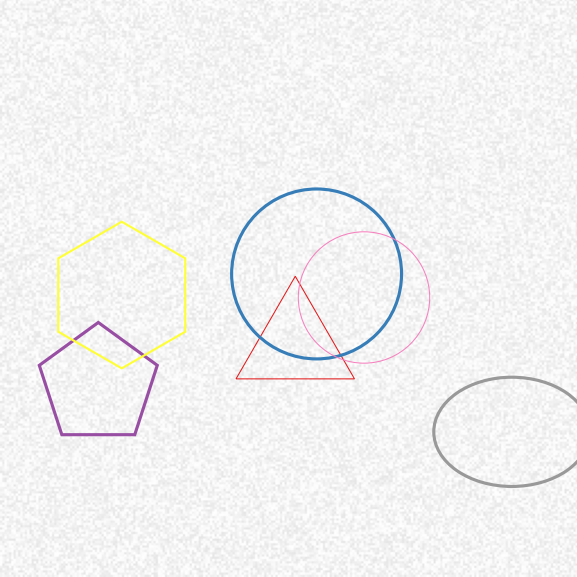[{"shape": "triangle", "thickness": 0.5, "radius": 0.59, "center": [0.511, 0.402]}, {"shape": "circle", "thickness": 1.5, "radius": 0.74, "center": [0.548, 0.525]}, {"shape": "pentagon", "thickness": 1.5, "radius": 0.54, "center": [0.17, 0.333]}, {"shape": "hexagon", "thickness": 1, "radius": 0.63, "center": [0.211, 0.488]}, {"shape": "circle", "thickness": 0.5, "radius": 0.57, "center": [0.63, 0.484]}, {"shape": "oval", "thickness": 1.5, "radius": 0.68, "center": [0.886, 0.251]}]